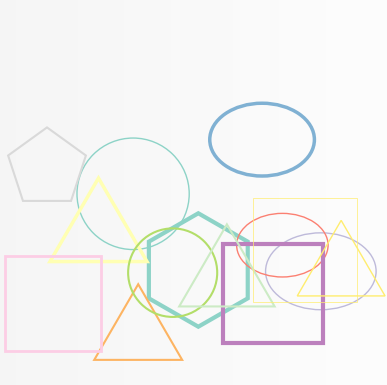[{"shape": "circle", "thickness": 1, "radius": 0.72, "center": [0.343, 0.497]}, {"shape": "hexagon", "thickness": 3, "radius": 0.74, "center": [0.512, 0.299]}, {"shape": "triangle", "thickness": 2.5, "radius": 0.72, "center": [0.254, 0.393]}, {"shape": "oval", "thickness": 1, "radius": 0.71, "center": [0.828, 0.295]}, {"shape": "oval", "thickness": 1, "radius": 0.59, "center": [0.729, 0.363]}, {"shape": "oval", "thickness": 2.5, "radius": 0.68, "center": [0.676, 0.637]}, {"shape": "triangle", "thickness": 1.5, "radius": 0.65, "center": [0.357, 0.131]}, {"shape": "circle", "thickness": 1.5, "radius": 0.57, "center": [0.446, 0.292]}, {"shape": "square", "thickness": 2, "radius": 0.62, "center": [0.137, 0.211]}, {"shape": "pentagon", "thickness": 1.5, "radius": 0.53, "center": [0.121, 0.564]}, {"shape": "square", "thickness": 3, "radius": 0.65, "center": [0.705, 0.237]}, {"shape": "triangle", "thickness": 1.5, "radius": 0.71, "center": [0.586, 0.275]}, {"shape": "triangle", "thickness": 1, "radius": 0.65, "center": [0.88, 0.297]}, {"shape": "square", "thickness": 0.5, "radius": 0.67, "center": [0.786, 0.351]}]